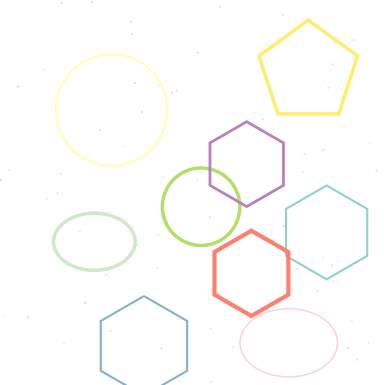[{"shape": "hexagon", "thickness": 1.5, "radius": 0.61, "center": [0.848, 0.396]}, {"shape": "circle", "thickness": 1.5, "radius": 0.72, "center": [0.29, 0.714]}, {"shape": "hexagon", "thickness": 3, "radius": 0.55, "center": [0.653, 0.29]}, {"shape": "hexagon", "thickness": 1.5, "radius": 0.65, "center": [0.374, 0.102]}, {"shape": "circle", "thickness": 2.5, "radius": 0.5, "center": [0.522, 0.463]}, {"shape": "oval", "thickness": 1, "radius": 0.63, "center": [0.75, 0.11]}, {"shape": "hexagon", "thickness": 2, "radius": 0.55, "center": [0.641, 0.574]}, {"shape": "oval", "thickness": 2.5, "radius": 0.53, "center": [0.245, 0.372]}, {"shape": "pentagon", "thickness": 2.5, "radius": 0.67, "center": [0.801, 0.813]}]